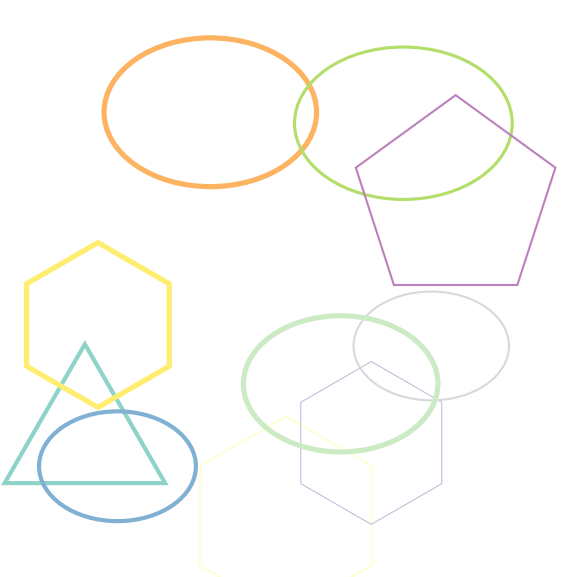[{"shape": "triangle", "thickness": 2, "radius": 0.8, "center": [0.147, 0.243]}, {"shape": "hexagon", "thickness": 0.5, "radius": 0.86, "center": [0.495, 0.106]}, {"shape": "hexagon", "thickness": 0.5, "radius": 0.7, "center": [0.643, 0.232]}, {"shape": "oval", "thickness": 2, "radius": 0.68, "center": [0.203, 0.192]}, {"shape": "oval", "thickness": 2.5, "radius": 0.92, "center": [0.364, 0.805]}, {"shape": "oval", "thickness": 1.5, "radius": 0.94, "center": [0.698, 0.786]}, {"shape": "oval", "thickness": 1, "radius": 0.67, "center": [0.747, 0.4]}, {"shape": "pentagon", "thickness": 1, "radius": 0.91, "center": [0.789, 0.653]}, {"shape": "oval", "thickness": 2.5, "radius": 0.84, "center": [0.59, 0.334]}, {"shape": "hexagon", "thickness": 2.5, "radius": 0.71, "center": [0.17, 0.436]}]